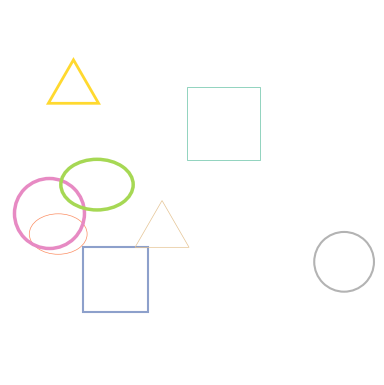[{"shape": "square", "thickness": 0.5, "radius": 0.47, "center": [0.581, 0.68]}, {"shape": "oval", "thickness": 0.5, "radius": 0.38, "center": [0.151, 0.392]}, {"shape": "square", "thickness": 1.5, "radius": 0.42, "center": [0.3, 0.274]}, {"shape": "circle", "thickness": 2.5, "radius": 0.45, "center": [0.128, 0.445]}, {"shape": "oval", "thickness": 2.5, "radius": 0.47, "center": [0.252, 0.52]}, {"shape": "triangle", "thickness": 2, "radius": 0.38, "center": [0.191, 0.769]}, {"shape": "triangle", "thickness": 0.5, "radius": 0.41, "center": [0.421, 0.398]}, {"shape": "circle", "thickness": 1.5, "radius": 0.39, "center": [0.894, 0.32]}]